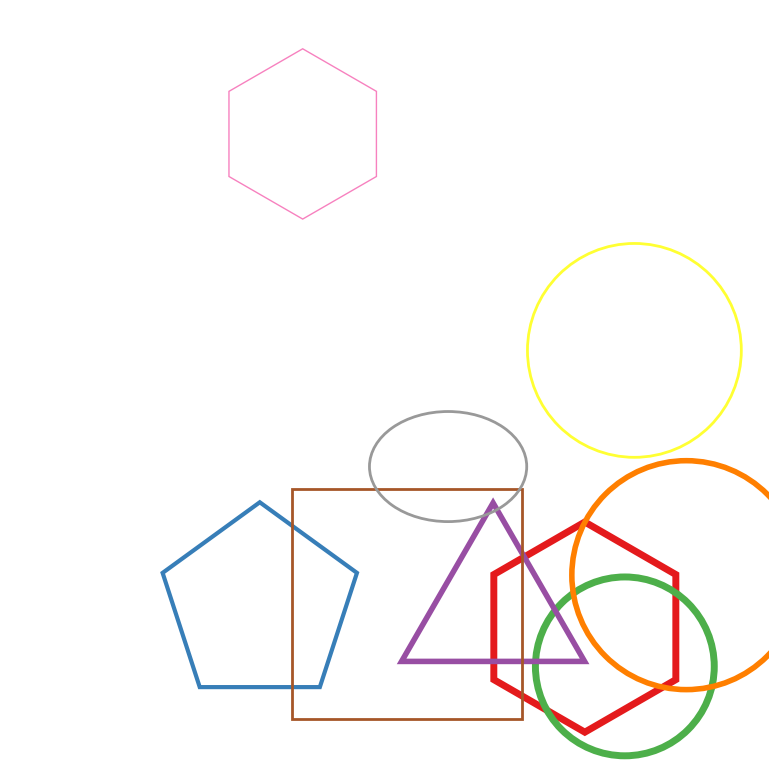[{"shape": "hexagon", "thickness": 2.5, "radius": 0.68, "center": [0.76, 0.186]}, {"shape": "pentagon", "thickness": 1.5, "radius": 0.66, "center": [0.337, 0.215]}, {"shape": "circle", "thickness": 2.5, "radius": 0.58, "center": [0.811, 0.135]}, {"shape": "triangle", "thickness": 2, "radius": 0.69, "center": [0.64, 0.21]}, {"shape": "circle", "thickness": 2, "radius": 0.74, "center": [0.891, 0.253]}, {"shape": "circle", "thickness": 1, "radius": 0.69, "center": [0.824, 0.545]}, {"shape": "square", "thickness": 1, "radius": 0.75, "center": [0.528, 0.216]}, {"shape": "hexagon", "thickness": 0.5, "radius": 0.55, "center": [0.393, 0.826]}, {"shape": "oval", "thickness": 1, "radius": 0.51, "center": [0.582, 0.394]}]